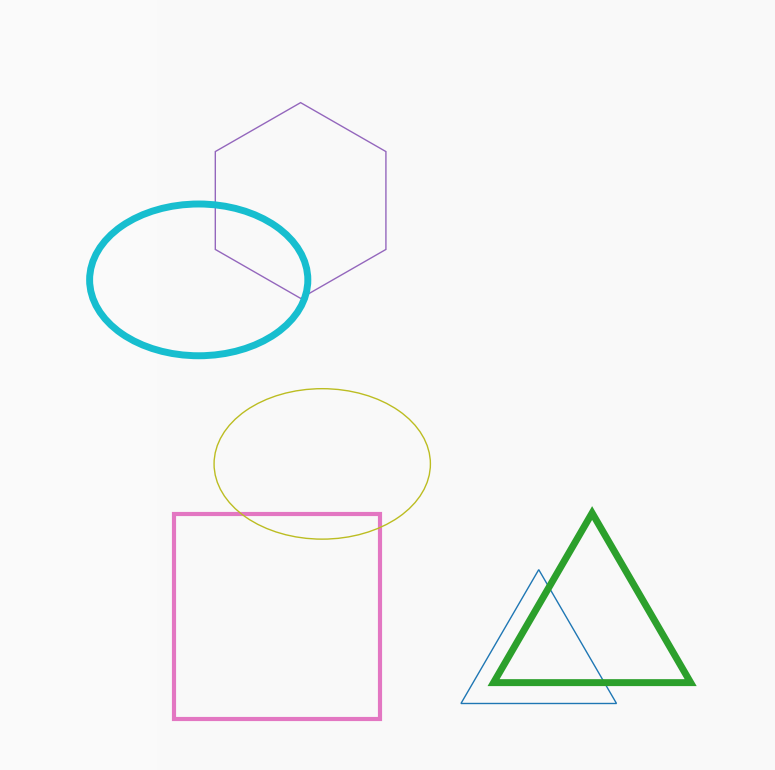[{"shape": "triangle", "thickness": 0.5, "radius": 0.58, "center": [0.695, 0.144]}, {"shape": "triangle", "thickness": 2.5, "radius": 0.73, "center": [0.764, 0.187]}, {"shape": "hexagon", "thickness": 0.5, "radius": 0.64, "center": [0.388, 0.74]}, {"shape": "square", "thickness": 1.5, "radius": 0.67, "center": [0.357, 0.2]}, {"shape": "oval", "thickness": 0.5, "radius": 0.7, "center": [0.416, 0.398]}, {"shape": "oval", "thickness": 2.5, "radius": 0.7, "center": [0.256, 0.637]}]